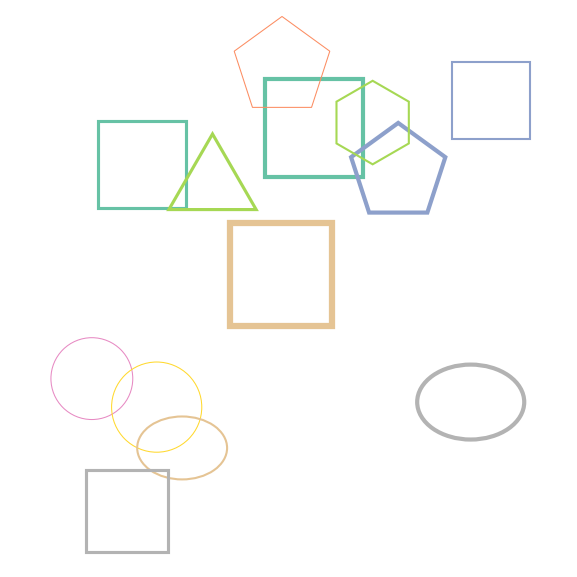[{"shape": "square", "thickness": 2, "radius": 0.42, "center": [0.544, 0.777]}, {"shape": "square", "thickness": 1.5, "radius": 0.38, "center": [0.246, 0.715]}, {"shape": "pentagon", "thickness": 0.5, "radius": 0.44, "center": [0.488, 0.884]}, {"shape": "pentagon", "thickness": 2, "radius": 0.43, "center": [0.69, 0.7]}, {"shape": "square", "thickness": 1, "radius": 0.33, "center": [0.85, 0.825]}, {"shape": "circle", "thickness": 0.5, "radius": 0.35, "center": [0.159, 0.344]}, {"shape": "hexagon", "thickness": 1, "radius": 0.36, "center": [0.645, 0.787]}, {"shape": "triangle", "thickness": 1.5, "radius": 0.44, "center": [0.368, 0.68]}, {"shape": "circle", "thickness": 0.5, "radius": 0.39, "center": [0.271, 0.294]}, {"shape": "square", "thickness": 3, "radius": 0.44, "center": [0.487, 0.524]}, {"shape": "oval", "thickness": 1, "radius": 0.39, "center": [0.315, 0.223]}, {"shape": "square", "thickness": 1.5, "radius": 0.35, "center": [0.22, 0.115]}, {"shape": "oval", "thickness": 2, "radius": 0.46, "center": [0.815, 0.303]}]